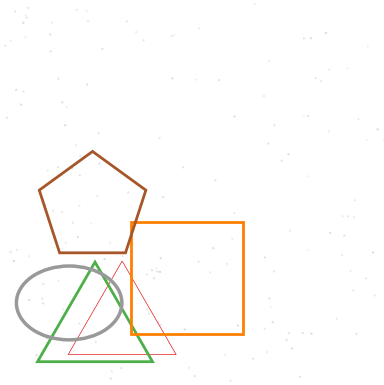[{"shape": "triangle", "thickness": 0.5, "radius": 0.81, "center": [0.317, 0.16]}, {"shape": "triangle", "thickness": 2, "radius": 0.86, "center": [0.247, 0.147]}, {"shape": "square", "thickness": 2, "radius": 0.73, "center": [0.486, 0.279]}, {"shape": "pentagon", "thickness": 2, "radius": 0.73, "center": [0.24, 0.461]}, {"shape": "oval", "thickness": 2.5, "radius": 0.68, "center": [0.18, 0.213]}]